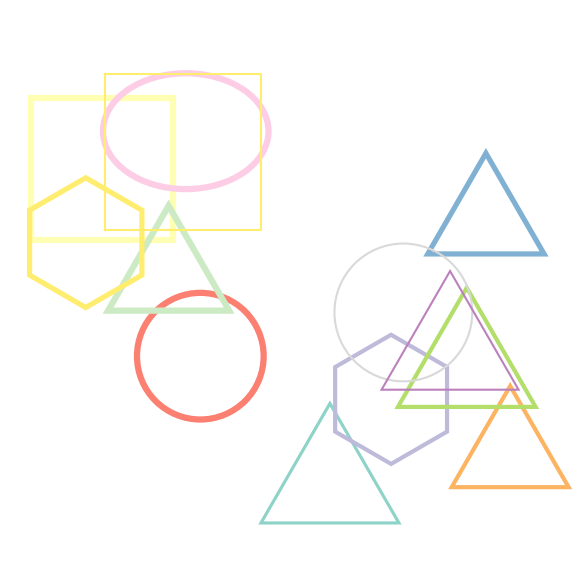[{"shape": "triangle", "thickness": 1.5, "radius": 0.69, "center": [0.571, 0.163]}, {"shape": "square", "thickness": 3, "radius": 0.61, "center": [0.176, 0.707]}, {"shape": "hexagon", "thickness": 2, "radius": 0.56, "center": [0.677, 0.308]}, {"shape": "circle", "thickness": 3, "radius": 0.55, "center": [0.347, 0.382]}, {"shape": "triangle", "thickness": 2.5, "radius": 0.58, "center": [0.841, 0.618]}, {"shape": "triangle", "thickness": 2, "radius": 0.58, "center": [0.883, 0.214]}, {"shape": "triangle", "thickness": 2, "radius": 0.69, "center": [0.808, 0.363]}, {"shape": "oval", "thickness": 3, "radius": 0.72, "center": [0.322, 0.772]}, {"shape": "circle", "thickness": 1, "radius": 0.6, "center": [0.698, 0.458]}, {"shape": "triangle", "thickness": 1, "radius": 0.68, "center": [0.779, 0.393]}, {"shape": "triangle", "thickness": 3, "radius": 0.61, "center": [0.292, 0.522]}, {"shape": "hexagon", "thickness": 2.5, "radius": 0.56, "center": [0.148, 0.579]}, {"shape": "square", "thickness": 1, "radius": 0.67, "center": [0.317, 0.735]}]